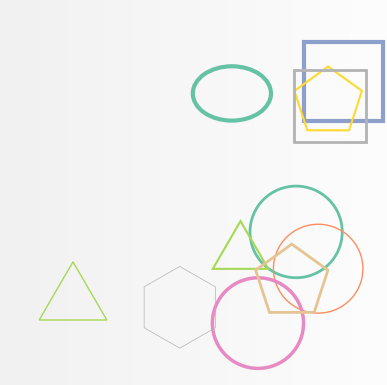[{"shape": "circle", "thickness": 2, "radius": 0.6, "center": [0.764, 0.398]}, {"shape": "oval", "thickness": 3, "radius": 0.5, "center": [0.598, 0.757]}, {"shape": "circle", "thickness": 1, "radius": 0.58, "center": [0.821, 0.302]}, {"shape": "square", "thickness": 3, "radius": 0.51, "center": [0.886, 0.789]}, {"shape": "circle", "thickness": 2.5, "radius": 0.59, "center": [0.666, 0.161]}, {"shape": "triangle", "thickness": 1.5, "radius": 0.41, "center": [0.621, 0.343]}, {"shape": "triangle", "thickness": 1, "radius": 0.5, "center": [0.188, 0.219]}, {"shape": "pentagon", "thickness": 1.5, "radius": 0.46, "center": [0.847, 0.736]}, {"shape": "pentagon", "thickness": 2, "radius": 0.49, "center": [0.753, 0.268]}, {"shape": "square", "thickness": 2, "radius": 0.47, "center": [0.851, 0.725]}, {"shape": "hexagon", "thickness": 0.5, "radius": 0.53, "center": [0.464, 0.202]}]